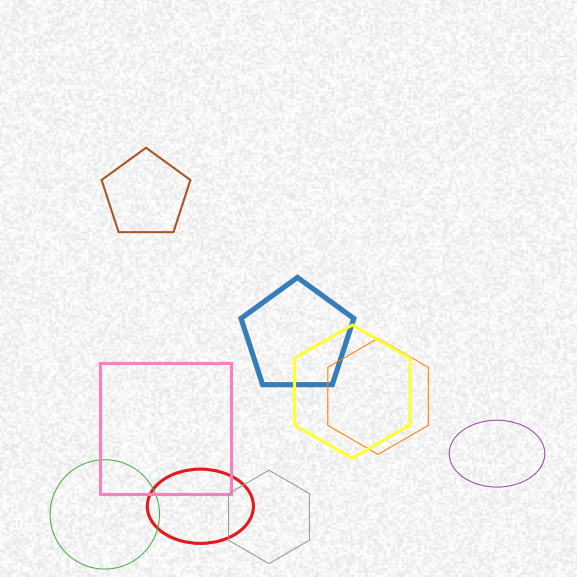[{"shape": "oval", "thickness": 1.5, "radius": 0.46, "center": [0.347, 0.122]}, {"shape": "pentagon", "thickness": 2.5, "radius": 0.51, "center": [0.515, 0.416]}, {"shape": "circle", "thickness": 0.5, "radius": 0.47, "center": [0.182, 0.108]}, {"shape": "oval", "thickness": 0.5, "radius": 0.41, "center": [0.861, 0.214]}, {"shape": "hexagon", "thickness": 0.5, "radius": 0.5, "center": [0.655, 0.313]}, {"shape": "hexagon", "thickness": 1.5, "radius": 0.58, "center": [0.61, 0.321]}, {"shape": "pentagon", "thickness": 1, "radius": 0.4, "center": [0.253, 0.663]}, {"shape": "square", "thickness": 1.5, "radius": 0.57, "center": [0.287, 0.257]}, {"shape": "hexagon", "thickness": 0.5, "radius": 0.4, "center": [0.466, 0.104]}]